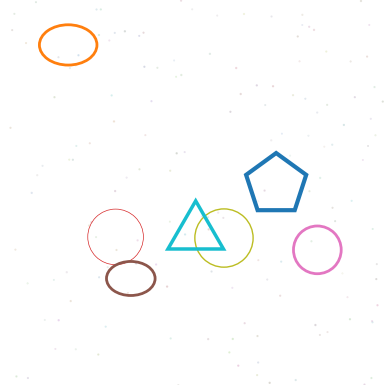[{"shape": "pentagon", "thickness": 3, "radius": 0.41, "center": [0.717, 0.52]}, {"shape": "oval", "thickness": 2, "radius": 0.37, "center": [0.177, 0.883]}, {"shape": "circle", "thickness": 0.5, "radius": 0.36, "center": [0.3, 0.385]}, {"shape": "oval", "thickness": 2, "radius": 0.32, "center": [0.34, 0.277]}, {"shape": "circle", "thickness": 2, "radius": 0.31, "center": [0.824, 0.351]}, {"shape": "circle", "thickness": 1, "radius": 0.38, "center": [0.582, 0.382]}, {"shape": "triangle", "thickness": 2.5, "radius": 0.42, "center": [0.508, 0.395]}]